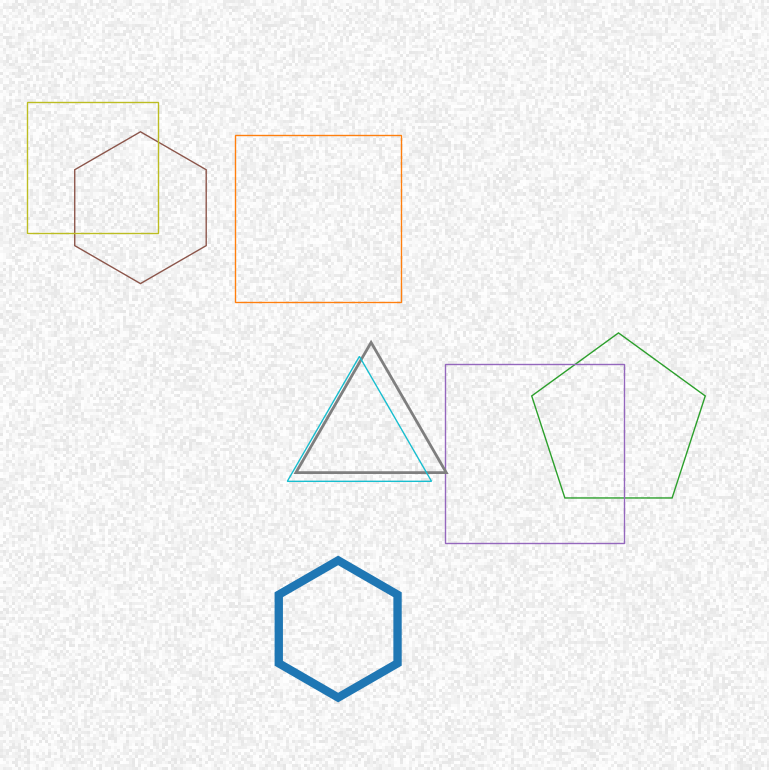[{"shape": "hexagon", "thickness": 3, "radius": 0.45, "center": [0.439, 0.183]}, {"shape": "square", "thickness": 0.5, "radius": 0.54, "center": [0.413, 0.716]}, {"shape": "pentagon", "thickness": 0.5, "radius": 0.59, "center": [0.803, 0.449]}, {"shape": "square", "thickness": 0.5, "radius": 0.58, "center": [0.694, 0.411]}, {"shape": "hexagon", "thickness": 0.5, "radius": 0.49, "center": [0.182, 0.73]}, {"shape": "triangle", "thickness": 1, "radius": 0.56, "center": [0.482, 0.443]}, {"shape": "square", "thickness": 0.5, "radius": 0.43, "center": [0.12, 0.782]}, {"shape": "triangle", "thickness": 0.5, "radius": 0.54, "center": [0.467, 0.429]}]